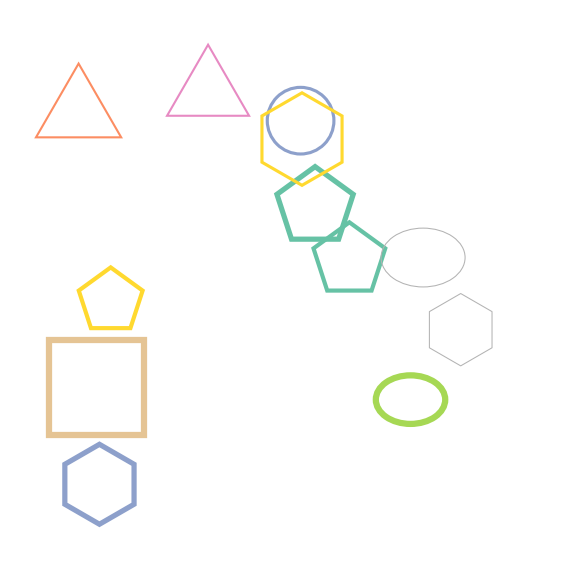[{"shape": "pentagon", "thickness": 2, "radius": 0.33, "center": [0.605, 0.549]}, {"shape": "pentagon", "thickness": 2.5, "radius": 0.35, "center": [0.546, 0.641]}, {"shape": "triangle", "thickness": 1, "radius": 0.43, "center": [0.136, 0.804]}, {"shape": "circle", "thickness": 1.5, "radius": 0.29, "center": [0.521, 0.79]}, {"shape": "hexagon", "thickness": 2.5, "radius": 0.35, "center": [0.172, 0.161]}, {"shape": "triangle", "thickness": 1, "radius": 0.41, "center": [0.36, 0.84]}, {"shape": "oval", "thickness": 3, "radius": 0.3, "center": [0.711, 0.307]}, {"shape": "pentagon", "thickness": 2, "radius": 0.29, "center": [0.192, 0.478]}, {"shape": "hexagon", "thickness": 1.5, "radius": 0.4, "center": [0.523, 0.758]}, {"shape": "square", "thickness": 3, "radius": 0.41, "center": [0.167, 0.328]}, {"shape": "hexagon", "thickness": 0.5, "radius": 0.31, "center": [0.798, 0.428]}, {"shape": "oval", "thickness": 0.5, "radius": 0.36, "center": [0.733, 0.553]}]